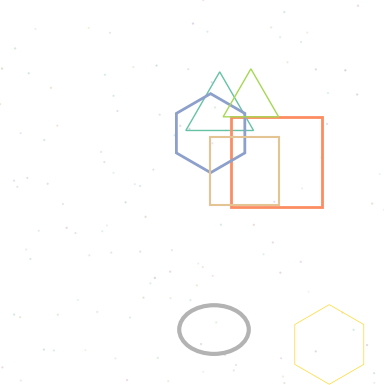[{"shape": "triangle", "thickness": 1, "radius": 0.51, "center": [0.571, 0.712]}, {"shape": "square", "thickness": 2, "radius": 0.59, "center": [0.718, 0.578]}, {"shape": "hexagon", "thickness": 2, "radius": 0.51, "center": [0.547, 0.654]}, {"shape": "triangle", "thickness": 1, "radius": 0.42, "center": [0.652, 0.738]}, {"shape": "hexagon", "thickness": 0.5, "radius": 0.52, "center": [0.855, 0.105]}, {"shape": "square", "thickness": 1.5, "radius": 0.45, "center": [0.635, 0.556]}, {"shape": "oval", "thickness": 3, "radius": 0.45, "center": [0.556, 0.144]}]